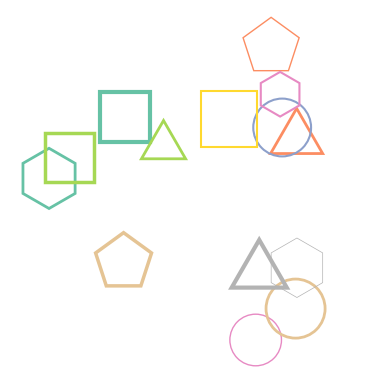[{"shape": "square", "thickness": 3, "radius": 0.32, "center": [0.325, 0.696]}, {"shape": "hexagon", "thickness": 2, "radius": 0.39, "center": [0.127, 0.537]}, {"shape": "triangle", "thickness": 2, "radius": 0.39, "center": [0.77, 0.64]}, {"shape": "pentagon", "thickness": 1, "radius": 0.38, "center": [0.704, 0.878]}, {"shape": "circle", "thickness": 1.5, "radius": 0.38, "center": [0.733, 0.669]}, {"shape": "hexagon", "thickness": 1.5, "radius": 0.29, "center": [0.728, 0.755]}, {"shape": "circle", "thickness": 1, "radius": 0.34, "center": [0.664, 0.117]}, {"shape": "square", "thickness": 2.5, "radius": 0.32, "center": [0.181, 0.591]}, {"shape": "triangle", "thickness": 2, "radius": 0.33, "center": [0.425, 0.621]}, {"shape": "square", "thickness": 1.5, "radius": 0.36, "center": [0.594, 0.691]}, {"shape": "circle", "thickness": 2, "radius": 0.38, "center": [0.768, 0.198]}, {"shape": "pentagon", "thickness": 2.5, "radius": 0.38, "center": [0.321, 0.319]}, {"shape": "triangle", "thickness": 3, "radius": 0.41, "center": [0.673, 0.294]}, {"shape": "hexagon", "thickness": 0.5, "radius": 0.39, "center": [0.771, 0.304]}]